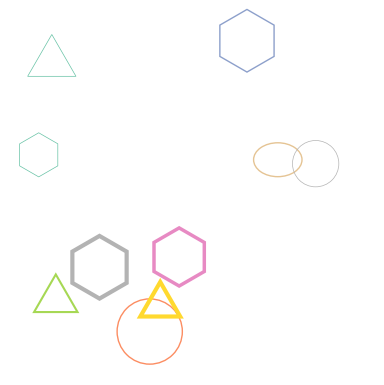[{"shape": "hexagon", "thickness": 0.5, "radius": 0.29, "center": [0.101, 0.598]}, {"shape": "triangle", "thickness": 0.5, "radius": 0.36, "center": [0.135, 0.838]}, {"shape": "circle", "thickness": 1, "radius": 0.42, "center": [0.389, 0.139]}, {"shape": "hexagon", "thickness": 1, "radius": 0.41, "center": [0.641, 0.894]}, {"shape": "hexagon", "thickness": 2.5, "radius": 0.38, "center": [0.465, 0.333]}, {"shape": "triangle", "thickness": 1.5, "radius": 0.33, "center": [0.145, 0.222]}, {"shape": "triangle", "thickness": 3, "radius": 0.3, "center": [0.416, 0.208]}, {"shape": "oval", "thickness": 1, "radius": 0.31, "center": [0.722, 0.585]}, {"shape": "hexagon", "thickness": 3, "radius": 0.41, "center": [0.258, 0.306]}, {"shape": "circle", "thickness": 0.5, "radius": 0.3, "center": [0.82, 0.575]}]